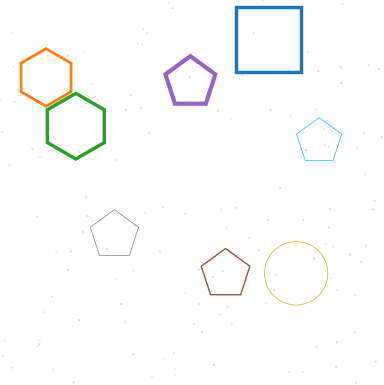[{"shape": "square", "thickness": 2.5, "radius": 0.42, "center": [0.698, 0.898]}, {"shape": "hexagon", "thickness": 2, "radius": 0.37, "center": [0.12, 0.799]}, {"shape": "hexagon", "thickness": 2.5, "radius": 0.43, "center": [0.197, 0.672]}, {"shape": "pentagon", "thickness": 3, "radius": 0.34, "center": [0.494, 0.786]}, {"shape": "pentagon", "thickness": 1, "radius": 0.33, "center": [0.586, 0.288]}, {"shape": "pentagon", "thickness": 0.5, "radius": 0.33, "center": [0.297, 0.389]}, {"shape": "circle", "thickness": 0.5, "radius": 0.41, "center": [0.769, 0.29]}, {"shape": "pentagon", "thickness": 0.5, "radius": 0.31, "center": [0.829, 0.633]}]